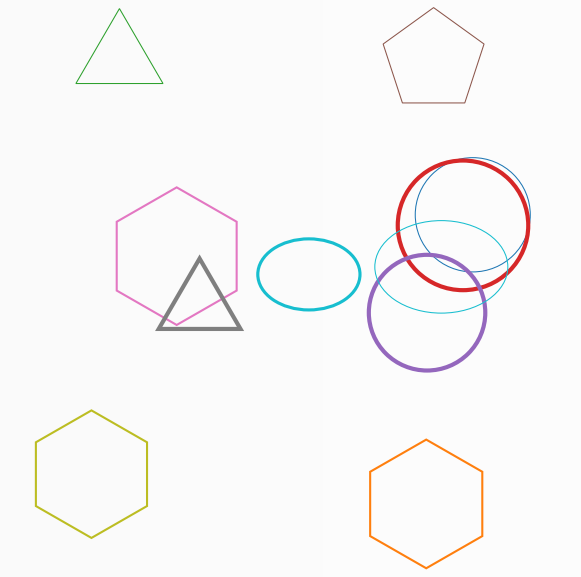[{"shape": "circle", "thickness": 0.5, "radius": 0.49, "center": [0.813, 0.627]}, {"shape": "hexagon", "thickness": 1, "radius": 0.56, "center": [0.733, 0.127]}, {"shape": "triangle", "thickness": 0.5, "radius": 0.43, "center": [0.206, 0.898]}, {"shape": "circle", "thickness": 2, "radius": 0.56, "center": [0.797, 0.609]}, {"shape": "circle", "thickness": 2, "radius": 0.5, "center": [0.735, 0.458]}, {"shape": "pentagon", "thickness": 0.5, "radius": 0.46, "center": [0.746, 0.895]}, {"shape": "hexagon", "thickness": 1, "radius": 0.6, "center": [0.304, 0.556]}, {"shape": "triangle", "thickness": 2, "radius": 0.41, "center": [0.343, 0.47]}, {"shape": "hexagon", "thickness": 1, "radius": 0.55, "center": [0.157, 0.178]}, {"shape": "oval", "thickness": 0.5, "radius": 0.57, "center": [0.759, 0.537]}, {"shape": "oval", "thickness": 1.5, "radius": 0.44, "center": [0.531, 0.524]}]